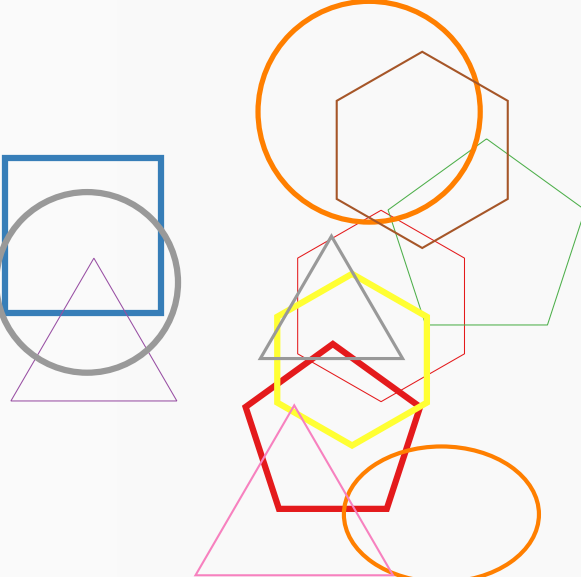[{"shape": "hexagon", "thickness": 0.5, "radius": 0.83, "center": [0.656, 0.469]}, {"shape": "pentagon", "thickness": 3, "radius": 0.79, "center": [0.573, 0.246]}, {"shape": "square", "thickness": 3, "radius": 0.67, "center": [0.143, 0.592]}, {"shape": "pentagon", "thickness": 0.5, "radius": 0.89, "center": [0.837, 0.581]}, {"shape": "triangle", "thickness": 0.5, "radius": 0.82, "center": [0.162, 0.387]}, {"shape": "oval", "thickness": 2, "radius": 0.84, "center": [0.759, 0.109]}, {"shape": "circle", "thickness": 2.5, "radius": 0.96, "center": [0.635, 0.806]}, {"shape": "hexagon", "thickness": 3, "radius": 0.74, "center": [0.606, 0.376]}, {"shape": "hexagon", "thickness": 1, "radius": 0.85, "center": [0.726, 0.74]}, {"shape": "triangle", "thickness": 1, "radius": 0.98, "center": [0.506, 0.101]}, {"shape": "circle", "thickness": 3, "radius": 0.78, "center": [0.15, 0.51]}, {"shape": "triangle", "thickness": 1.5, "radius": 0.71, "center": [0.57, 0.449]}]